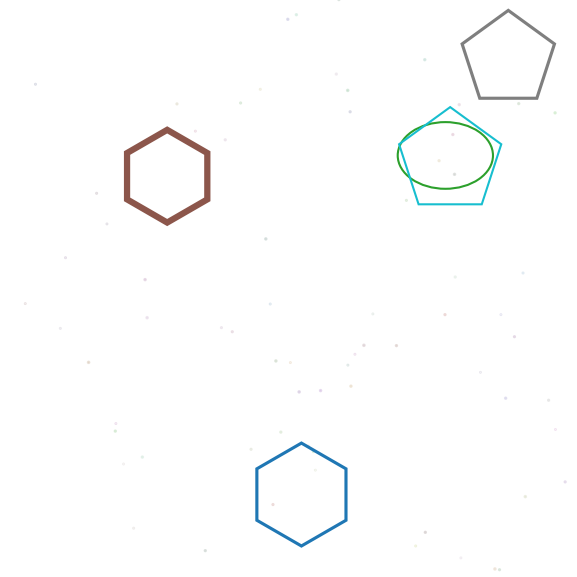[{"shape": "hexagon", "thickness": 1.5, "radius": 0.45, "center": [0.522, 0.143]}, {"shape": "oval", "thickness": 1, "radius": 0.41, "center": [0.771, 0.73]}, {"shape": "hexagon", "thickness": 3, "radius": 0.4, "center": [0.289, 0.694]}, {"shape": "pentagon", "thickness": 1.5, "radius": 0.42, "center": [0.88, 0.897]}, {"shape": "pentagon", "thickness": 1, "radius": 0.47, "center": [0.78, 0.721]}]